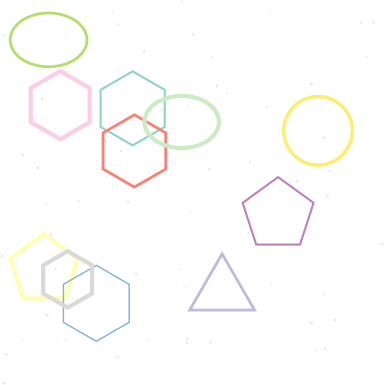[{"shape": "hexagon", "thickness": 1.5, "radius": 0.48, "center": [0.345, 0.719]}, {"shape": "pentagon", "thickness": 3, "radius": 0.46, "center": [0.114, 0.299]}, {"shape": "triangle", "thickness": 2, "radius": 0.49, "center": [0.577, 0.243]}, {"shape": "hexagon", "thickness": 2, "radius": 0.47, "center": [0.349, 0.608]}, {"shape": "hexagon", "thickness": 1, "radius": 0.49, "center": [0.25, 0.212]}, {"shape": "oval", "thickness": 2, "radius": 0.5, "center": [0.126, 0.896]}, {"shape": "hexagon", "thickness": 3, "radius": 0.44, "center": [0.156, 0.727]}, {"shape": "hexagon", "thickness": 3, "radius": 0.37, "center": [0.176, 0.274]}, {"shape": "pentagon", "thickness": 1.5, "radius": 0.48, "center": [0.722, 0.443]}, {"shape": "oval", "thickness": 3, "radius": 0.48, "center": [0.472, 0.683]}, {"shape": "circle", "thickness": 2.5, "radius": 0.45, "center": [0.826, 0.66]}]